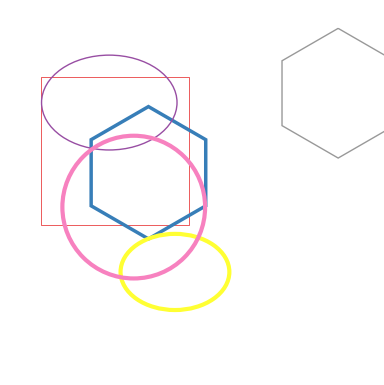[{"shape": "square", "thickness": 0.5, "radius": 0.96, "center": [0.298, 0.608]}, {"shape": "hexagon", "thickness": 2.5, "radius": 0.86, "center": [0.386, 0.551]}, {"shape": "oval", "thickness": 1, "radius": 0.88, "center": [0.284, 0.734]}, {"shape": "oval", "thickness": 3, "radius": 0.71, "center": [0.454, 0.294]}, {"shape": "circle", "thickness": 3, "radius": 0.93, "center": [0.347, 0.462]}, {"shape": "hexagon", "thickness": 1, "radius": 0.84, "center": [0.878, 0.758]}]